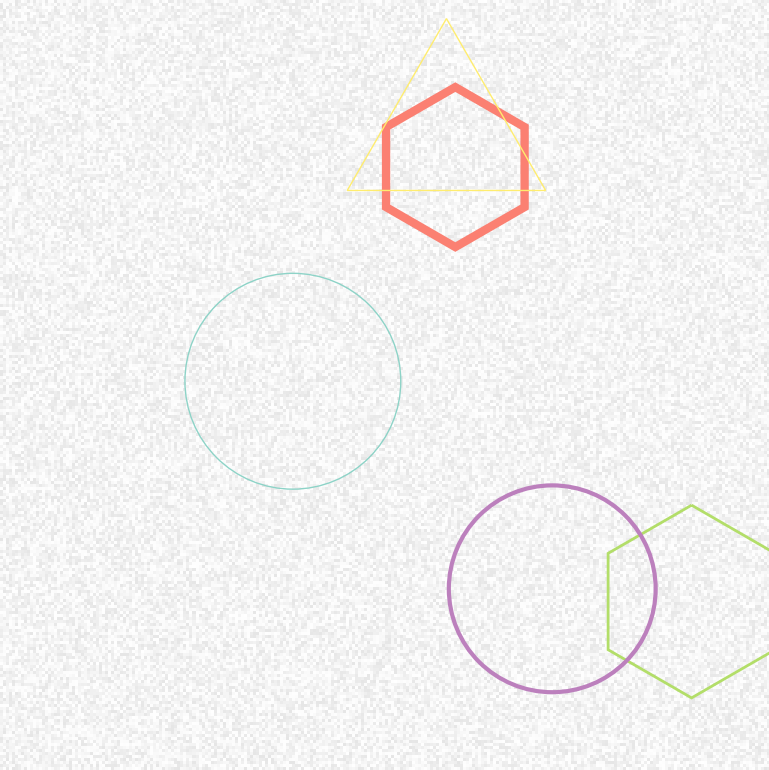[{"shape": "circle", "thickness": 0.5, "radius": 0.7, "center": [0.38, 0.505]}, {"shape": "hexagon", "thickness": 3, "radius": 0.52, "center": [0.591, 0.783]}, {"shape": "hexagon", "thickness": 1, "radius": 0.63, "center": [0.898, 0.219]}, {"shape": "circle", "thickness": 1.5, "radius": 0.67, "center": [0.717, 0.235]}, {"shape": "triangle", "thickness": 0.5, "radius": 0.74, "center": [0.58, 0.827]}]